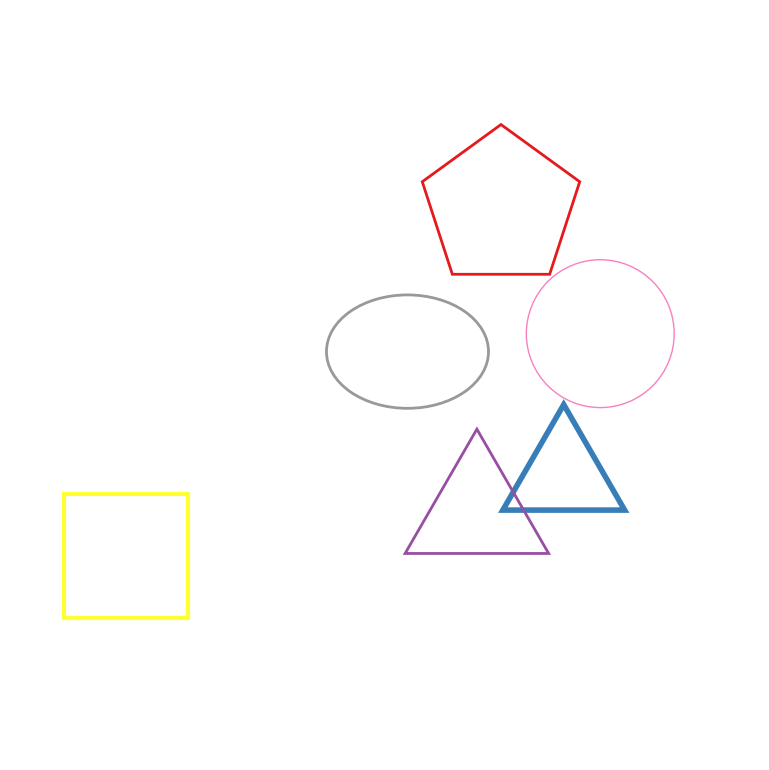[{"shape": "pentagon", "thickness": 1, "radius": 0.54, "center": [0.651, 0.731]}, {"shape": "triangle", "thickness": 2, "radius": 0.46, "center": [0.732, 0.383]}, {"shape": "triangle", "thickness": 1, "radius": 0.54, "center": [0.619, 0.335]}, {"shape": "square", "thickness": 1.5, "radius": 0.4, "center": [0.163, 0.278]}, {"shape": "circle", "thickness": 0.5, "radius": 0.48, "center": [0.78, 0.567]}, {"shape": "oval", "thickness": 1, "radius": 0.53, "center": [0.529, 0.543]}]